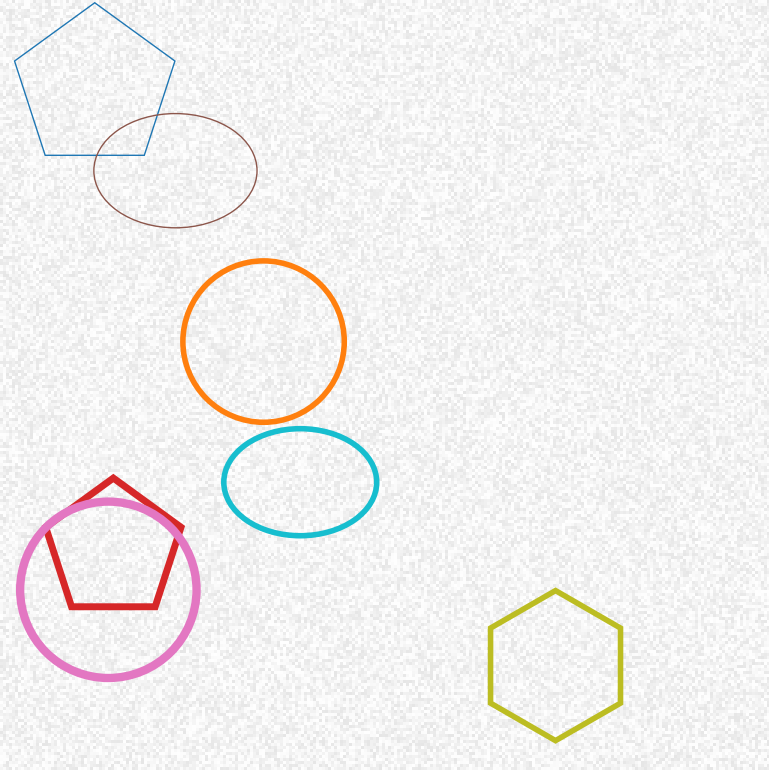[{"shape": "pentagon", "thickness": 0.5, "radius": 0.55, "center": [0.123, 0.887]}, {"shape": "circle", "thickness": 2, "radius": 0.52, "center": [0.342, 0.556]}, {"shape": "pentagon", "thickness": 2.5, "radius": 0.46, "center": [0.147, 0.287]}, {"shape": "oval", "thickness": 0.5, "radius": 0.53, "center": [0.228, 0.778]}, {"shape": "circle", "thickness": 3, "radius": 0.57, "center": [0.141, 0.234]}, {"shape": "hexagon", "thickness": 2, "radius": 0.49, "center": [0.721, 0.136]}, {"shape": "oval", "thickness": 2, "radius": 0.5, "center": [0.39, 0.374]}]